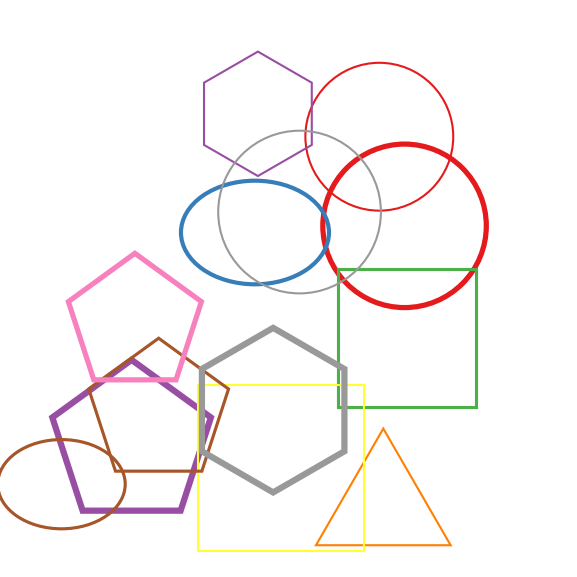[{"shape": "circle", "thickness": 2.5, "radius": 0.71, "center": [0.701, 0.608]}, {"shape": "circle", "thickness": 1, "radius": 0.64, "center": [0.657, 0.762]}, {"shape": "oval", "thickness": 2, "radius": 0.64, "center": [0.442, 0.597]}, {"shape": "square", "thickness": 1.5, "radius": 0.6, "center": [0.705, 0.414]}, {"shape": "hexagon", "thickness": 1, "radius": 0.54, "center": [0.447, 0.802]}, {"shape": "pentagon", "thickness": 3, "radius": 0.72, "center": [0.228, 0.232]}, {"shape": "triangle", "thickness": 1, "radius": 0.67, "center": [0.664, 0.122]}, {"shape": "square", "thickness": 1, "radius": 0.72, "center": [0.486, 0.189]}, {"shape": "pentagon", "thickness": 1.5, "radius": 0.64, "center": [0.275, 0.286]}, {"shape": "oval", "thickness": 1.5, "radius": 0.55, "center": [0.106, 0.161]}, {"shape": "pentagon", "thickness": 2.5, "radius": 0.61, "center": [0.234, 0.439]}, {"shape": "circle", "thickness": 1, "radius": 0.7, "center": [0.519, 0.632]}, {"shape": "hexagon", "thickness": 3, "radius": 0.71, "center": [0.473, 0.289]}]